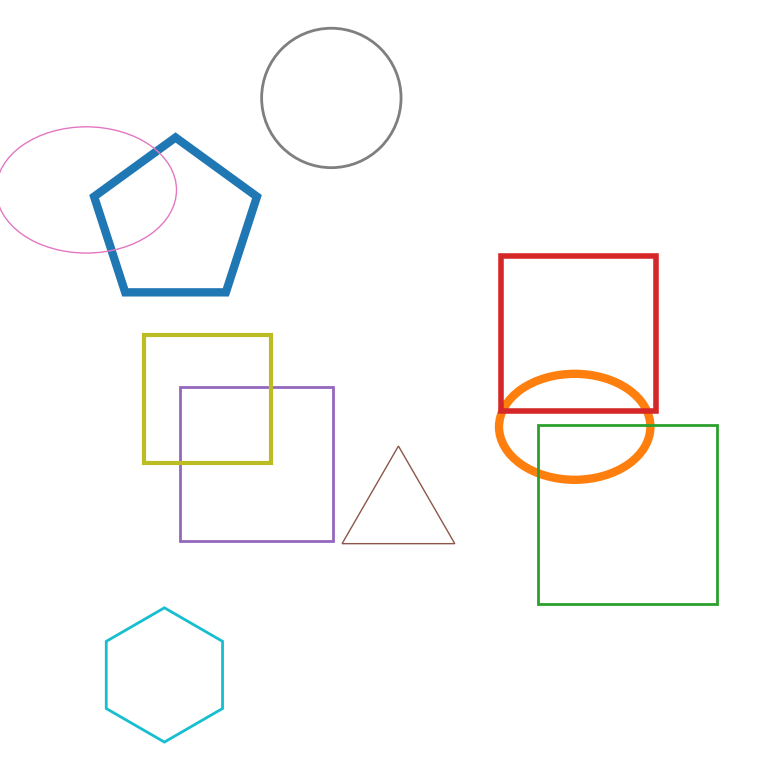[{"shape": "pentagon", "thickness": 3, "radius": 0.56, "center": [0.228, 0.71]}, {"shape": "oval", "thickness": 3, "radius": 0.49, "center": [0.746, 0.446]}, {"shape": "square", "thickness": 1, "radius": 0.58, "center": [0.815, 0.332]}, {"shape": "square", "thickness": 2, "radius": 0.5, "center": [0.751, 0.567]}, {"shape": "square", "thickness": 1, "radius": 0.5, "center": [0.333, 0.397]}, {"shape": "triangle", "thickness": 0.5, "radius": 0.42, "center": [0.517, 0.336]}, {"shape": "oval", "thickness": 0.5, "radius": 0.59, "center": [0.112, 0.753]}, {"shape": "circle", "thickness": 1, "radius": 0.45, "center": [0.43, 0.873]}, {"shape": "square", "thickness": 1.5, "radius": 0.41, "center": [0.269, 0.482]}, {"shape": "hexagon", "thickness": 1, "radius": 0.44, "center": [0.214, 0.123]}]